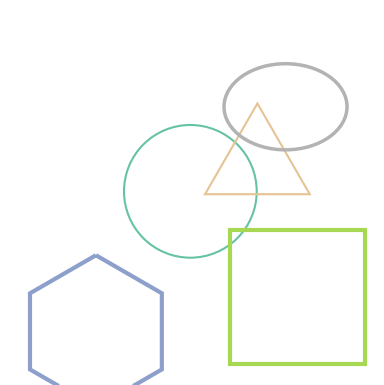[{"shape": "circle", "thickness": 1.5, "radius": 0.86, "center": [0.494, 0.503]}, {"shape": "hexagon", "thickness": 3, "radius": 0.99, "center": [0.249, 0.139]}, {"shape": "square", "thickness": 3, "radius": 0.87, "center": [0.772, 0.229]}, {"shape": "triangle", "thickness": 1.5, "radius": 0.79, "center": [0.669, 0.574]}, {"shape": "oval", "thickness": 2.5, "radius": 0.8, "center": [0.742, 0.723]}]